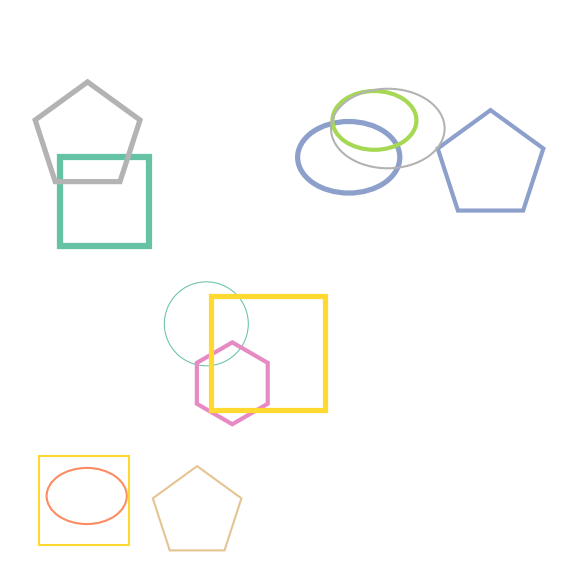[{"shape": "circle", "thickness": 0.5, "radius": 0.36, "center": [0.357, 0.438]}, {"shape": "square", "thickness": 3, "radius": 0.38, "center": [0.181, 0.65]}, {"shape": "oval", "thickness": 1, "radius": 0.35, "center": [0.15, 0.14]}, {"shape": "oval", "thickness": 2.5, "radius": 0.44, "center": [0.604, 0.727]}, {"shape": "pentagon", "thickness": 2, "radius": 0.48, "center": [0.849, 0.712]}, {"shape": "hexagon", "thickness": 2, "radius": 0.35, "center": [0.402, 0.335]}, {"shape": "oval", "thickness": 2, "radius": 0.36, "center": [0.648, 0.791]}, {"shape": "square", "thickness": 1, "radius": 0.39, "center": [0.145, 0.132]}, {"shape": "square", "thickness": 2.5, "radius": 0.49, "center": [0.464, 0.388]}, {"shape": "pentagon", "thickness": 1, "radius": 0.4, "center": [0.341, 0.111]}, {"shape": "pentagon", "thickness": 2.5, "radius": 0.48, "center": [0.152, 0.762]}, {"shape": "oval", "thickness": 1, "radius": 0.49, "center": [0.672, 0.777]}]